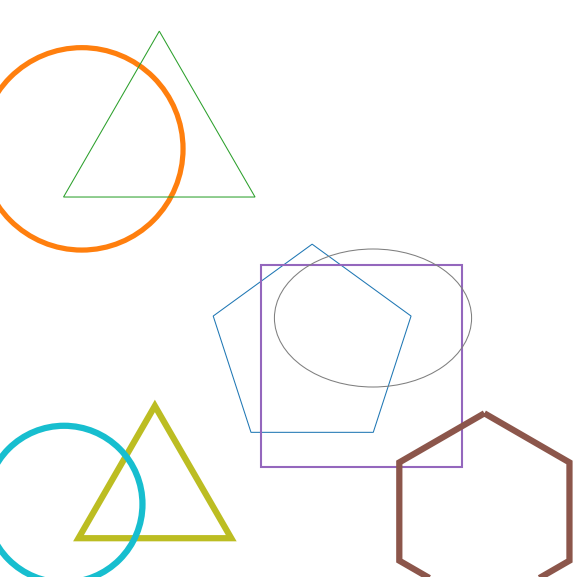[{"shape": "pentagon", "thickness": 0.5, "radius": 0.9, "center": [0.54, 0.396]}, {"shape": "circle", "thickness": 2.5, "radius": 0.88, "center": [0.142, 0.741]}, {"shape": "triangle", "thickness": 0.5, "radius": 0.96, "center": [0.276, 0.754]}, {"shape": "square", "thickness": 1, "radius": 0.87, "center": [0.626, 0.365]}, {"shape": "hexagon", "thickness": 3, "radius": 0.85, "center": [0.839, 0.113]}, {"shape": "oval", "thickness": 0.5, "radius": 0.85, "center": [0.646, 0.448]}, {"shape": "triangle", "thickness": 3, "radius": 0.76, "center": [0.268, 0.144]}, {"shape": "circle", "thickness": 3, "radius": 0.68, "center": [0.111, 0.126]}]